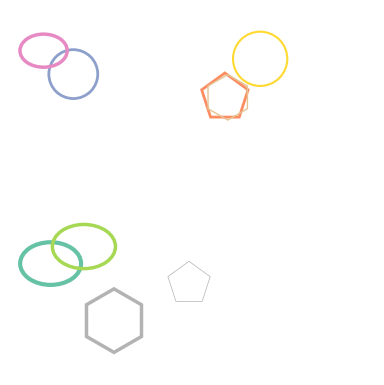[{"shape": "oval", "thickness": 3, "radius": 0.4, "center": [0.131, 0.315]}, {"shape": "pentagon", "thickness": 2, "radius": 0.32, "center": [0.584, 0.747]}, {"shape": "circle", "thickness": 2, "radius": 0.32, "center": [0.19, 0.808]}, {"shape": "oval", "thickness": 2.5, "radius": 0.31, "center": [0.113, 0.868]}, {"shape": "oval", "thickness": 2.5, "radius": 0.41, "center": [0.218, 0.36]}, {"shape": "circle", "thickness": 1.5, "radius": 0.35, "center": [0.676, 0.847]}, {"shape": "hexagon", "thickness": 1, "radius": 0.3, "center": [0.591, 0.747]}, {"shape": "pentagon", "thickness": 0.5, "radius": 0.29, "center": [0.491, 0.264]}, {"shape": "hexagon", "thickness": 2.5, "radius": 0.41, "center": [0.296, 0.167]}]